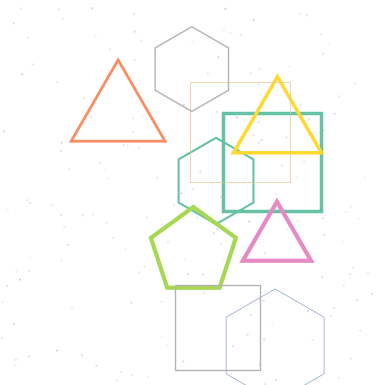[{"shape": "hexagon", "thickness": 1.5, "radius": 0.56, "center": [0.561, 0.53]}, {"shape": "square", "thickness": 2.5, "radius": 0.64, "center": [0.706, 0.58]}, {"shape": "triangle", "thickness": 2, "radius": 0.7, "center": [0.307, 0.704]}, {"shape": "hexagon", "thickness": 0.5, "radius": 0.73, "center": [0.715, 0.103]}, {"shape": "triangle", "thickness": 3, "radius": 0.51, "center": [0.719, 0.374]}, {"shape": "pentagon", "thickness": 3, "radius": 0.58, "center": [0.502, 0.346]}, {"shape": "triangle", "thickness": 2.5, "radius": 0.66, "center": [0.721, 0.669]}, {"shape": "square", "thickness": 0.5, "radius": 0.65, "center": [0.623, 0.658]}, {"shape": "square", "thickness": 1, "radius": 0.56, "center": [0.565, 0.15]}, {"shape": "hexagon", "thickness": 1, "radius": 0.55, "center": [0.498, 0.821]}]